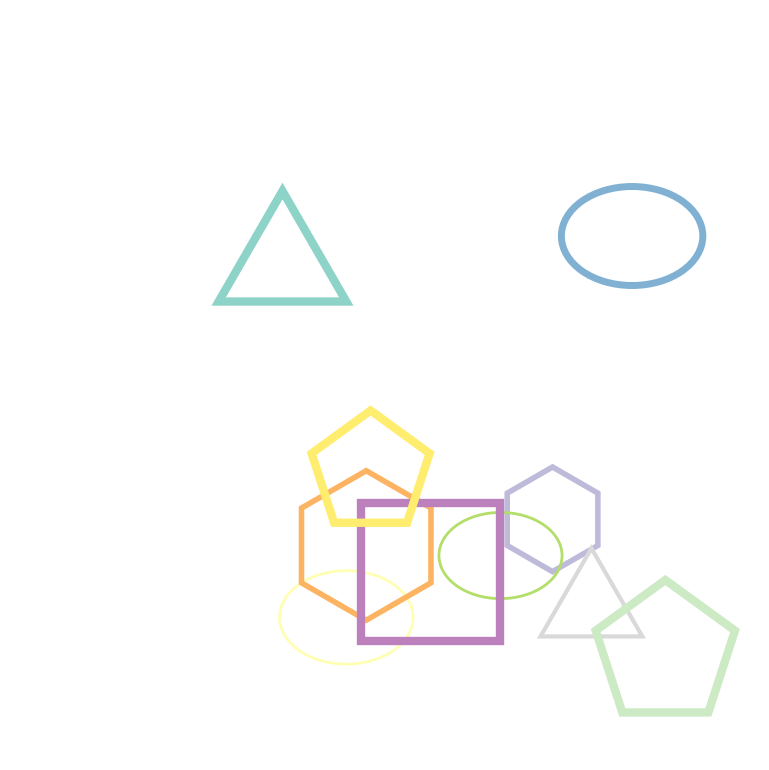[{"shape": "triangle", "thickness": 3, "radius": 0.48, "center": [0.367, 0.656]}, {"shape": "oval", "thickness": 1, "radius": 0.43, "center": [0.45, 0.198]}, {"shape": "hexagon", "thickness": 2, "radius": 0.34, "center": [0.718, 0.326]}, {"shape": "oval", "thickness": 2.5, "radius": 0.46, "center": [0.821, 0.694]}, {"shape": "hexagon", "thickness": 2, "radius": 0.49, "center": [0.476, 0.292]}, {"shape": "oval", "thickness": 1, "radius": 0.4, "center": [0.65, 0.279]}, {"shape": "triangle", "thickness": 1.5, "radius": 0.38, "center": [0.768, 0.212]}, {"shape": "square", "thickness": 3, "radius": 0.45, "center": [0.559, 0.257]}, {"shape": "pentagon", "thickness": 3, "radius": 0.48, "center": [0.864, 0.152]}, {"shape": "pentagon", "thickness": 3, "radius": 0.4, "center": [0.481, 0.386]}]